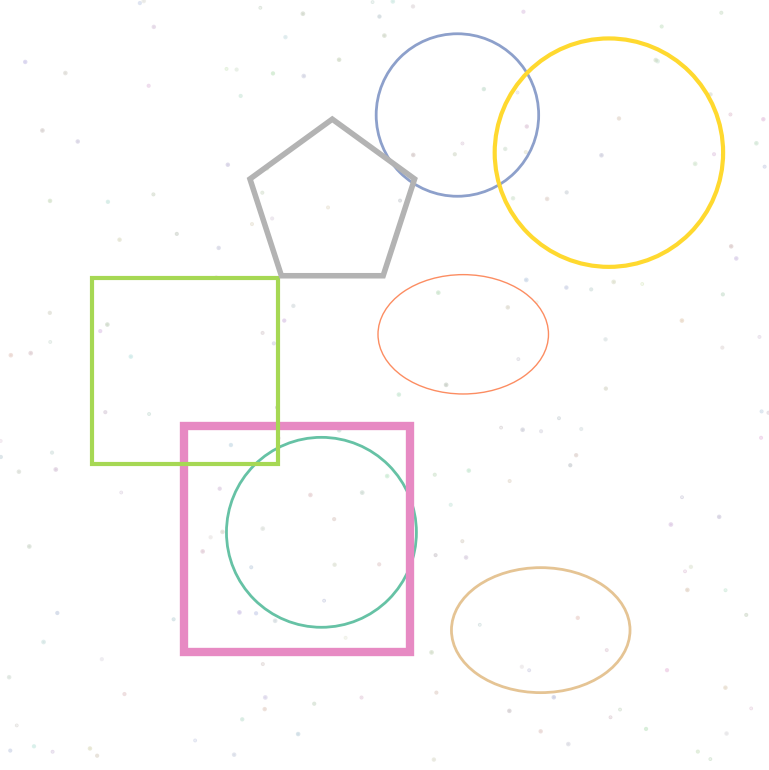[{"shape": "circle", "thickness": 1, "radius": 0.62, "center": [0.417, 0.309]}, {"shape": "oval", "thickness": 0.5, "radius": 0.55, "center": [0.602, 0.566]}, {"shape": "circle", "thickness": 1, "radius": 0.53, "center": [0.594, 0.851]}, {"shape": "square", "thickness": 3, "radius": 0.73, "center": [0.386, 0.3]}, {"shape": "square", "thickness": 1.5, "radius": 0.6, "center": [0.24, 0.518]}, {"shape": "circle", "thickness": 1.5, "radius": 0.74, "center": [0.791, 0.802]}, {"shape": "oval", "thickness": 1, "radius": 0.58, "center": [0.702, 0.182]}, {"shape": "pentagon", "thickness": 2, "radius": 0.56, "center": [0.432, 0.733]}]